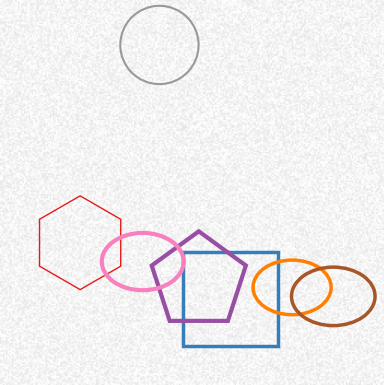[{"shape": "hexagon", "thickness": 1, "radius": 0.61, "center": [0.208, 0.37]}, {"shape": "square", "thickness": 2.5, "radius": 0.62, "center": [0.598, 0.224]}, {"shape": "pentagon", "thickness": 3, "radius": 0.64, "center": [0.516, 0.271]}, {"shape": "oval", "thickness": 2.5, "radius": 0.51, "center": [0.759, 0.254]}, {"shape": "oval", "thickness": 2.5, "radius": 0.54, "center": [0.866, 0.23]}, {"shape": "oval", "thickness": 3, "radius": 0.53, "center": [0.371, 0.321]}, {"shape": "circle", "thickness": 1.5, "radius": 0.51, "center": [0.414, 0.883]}]